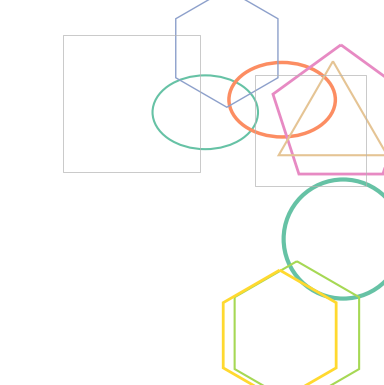[{"shape": "oval", "thickness": 1.5, "radius": 0.68, "center": [0.533, 0.708]}, {"shape": "circle", "thickness": 3, "radius": 0.77, "center": [0.891, 0.379]}, {"shape": "oval", "thickness": 2.5, "radius": 0.69, "center": [0.733, 0.741]}, {"shape": "hexagon", "thickness": 1, "radius": 0.77, "center": [0.589, 0.875]}, {"shape": "pentagon", "thickness": 2, "radius": 0.93, "center": [0.885, 0.698]}, {"shape": "hexagon", "thickness": 1.5, "radius": 0.93, "center": [0.771, 0.135]}, {"shape": "hexagon", "thickness": 2, "radius": 0.85, "center": [0.726, 0.129]}, {"shape": "triangle", "thickness": 1.5, "radius": 0.81, "center": [0.865, 0.678]}, {"shape": "square", "thickness": 0.5, "radius": 0.72, "center": [0.806, 0.661]}, {"shape": "square", "thickness": 0.5, "radius": 0.89, "center": [0.341, 0.73]}]